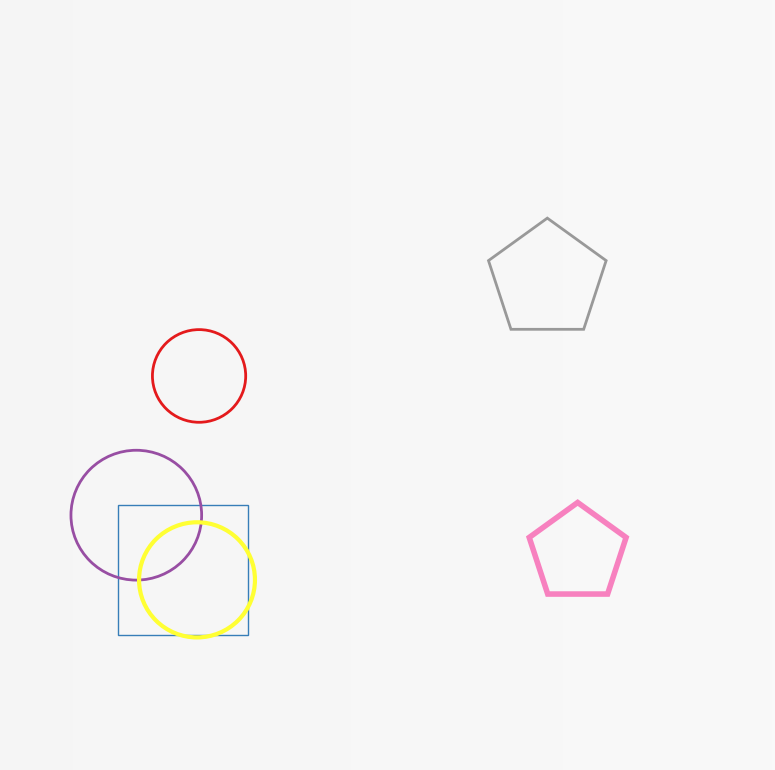[{"shape": "circle", "thickness": 1, "radius": 0.3, "center": [0.257, 0.512]}, {"shape": "square", "thickness": 0.5, "radius": 0.42, "center": [0.236, 0.26]}, {"shape": "circle", "thickness": 1, "radius": 0.42, "center": [0.176, 0.331]}, {"shape": "circle", "thickness": 1.5, "radius": 0.37, "center": [0.254, 0.247]}, {"shape": "pentagon", "thickness": 2, "radius": 0.33, "center": [0.745, 0.282]}, {"shape": "pentagon", "thickness": 1, "radius": 0.4, "center": [0.706, 0.637]}]